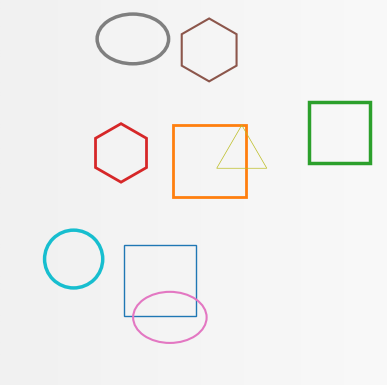[{"shape": "square", "thickness": 1, "radius": 0.47, "center": [0.413, 0.272]}, {"shape": "square", "thickness": 2, "radius": 0.47, "center": [0.54, 0.582]}, {"shape": "square", "thickness": 2.5, "radius": 0.39, "center": [0.877, 0.656]}, {"shape": "hexagon", "thickness": 2, "radius": 0.38, "center": [0.312, 0.603]}, {"shape": "hexagon", "thickness": 1.5, "radius": 0.41, "center": [0.54, 0.87]}, {"shape": "oval", "thickness": 1.5, "radius": 0.47, "center": [0.438, 0.176]}, {"shape": "oval", "thickness": 2.5, "radius": 0.46, "center": [0.343, 0.899]}, {"shape": "triangle", "thickness": 0.5, "radius": 0.37, "center": [0.624, 0.6]}, {"shape": "circle", "thickness": 2.5, "radius": 0.38, "center": [0.19, 0.327]}]